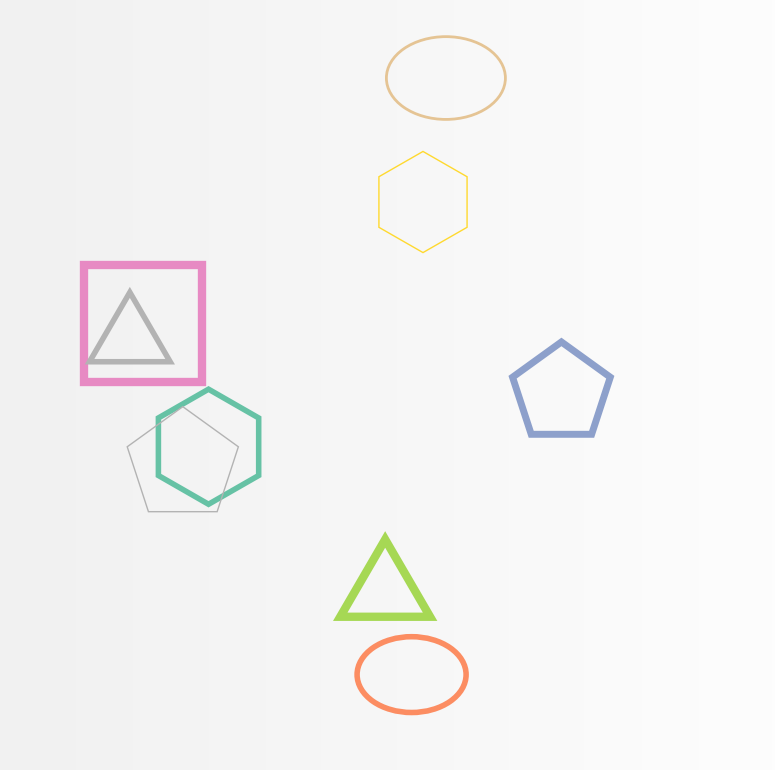[{"shape": "hexagon", "thickness": 2, "radius": 0.37, "center": [0.269, 0.42]}, {"shape": "oval", "thickness": 2, "radius": 0.35, "center": [0.531, 0.124]}, {"shape": "pentagon", "thickness": 2.5, "radius": 0.33, "center": [0.724, 0.49]}, {"shape": "square", "thickness": 3, "radius": 0.38, "center": [0.185, 0.58]}, {"shape": "triangle", "thickness": 3, "radius": 0.33, "center": [0.497, 0.232]}, {"shape": "hexagon", "thickness": 0.5, "radius": 0.33, "center": [0.546, 0.738]}, {"shape": "oval", "thickness": 1, "radius": 0.38, "center": [0.575, 0.899]}, {"shape": "pentagon", "thickness": 0.5, "radius": 0.38, "center": [0.236, 0.396]}, {"shape": "triangle", "thickness": 2, "radius": 0.3, "center": [0.168, 0.56]}]